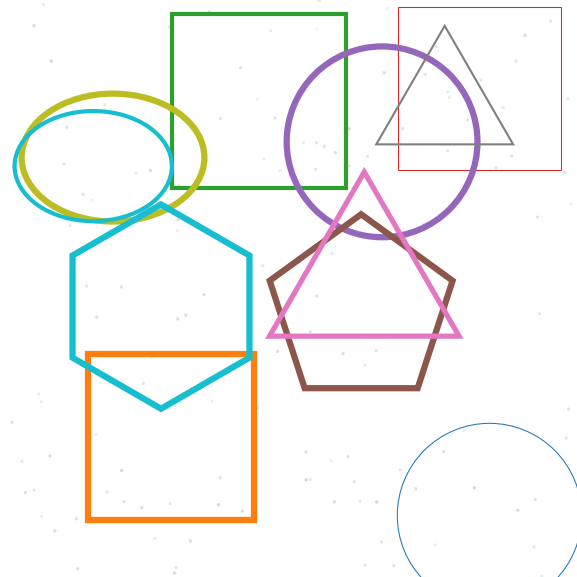[{"shape": "circle", "thickness": 0.5, "radius": 0.8, "center": [0.848, 0.106]}, {"shape": "square", "thickness": 3, "radius": 0.72, "center": [0.296, 0.243]}, {"shape": "square", "thickness": 2, "radius": 0.76, "center": [0.449, 0.824]}, {"shape": "square", "thickness": 0.5, "radius": 0.7, "center": [0.83, 0.846]}, {"shape": "circle", "thickness": 3, "radius": 0.83, "center": [0.662, 0.754]}, {"shape": "pentagon", "thickness": 3, "radius": 0.83, "center": [0.625, 0.462]}, {"shape": "triangle", "thickness": 2.5, "radius": 0.95, "center": [0.631, 0.512]}, {"shape": "triangle", "thickness": 1, "radius": 0.68, "center": [0.77, 0.818]}, {"shape": "oval", "thickness": 3, "radius": 0.79, "center": [0.196, 0.726]}, {"shape": "hexagon", "thickness": 3, "radius": 0.88, "center": [0.279, 0.468]}, {"shape": "oval", "thickness": 2, "radius": 0.68, "center": [0.161, 0.712]}]